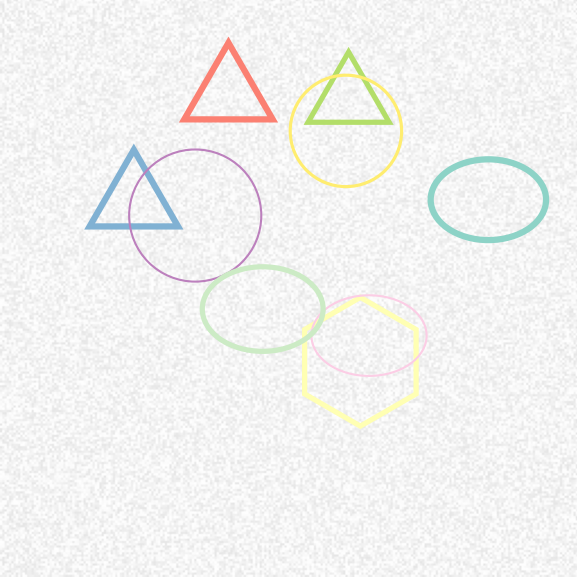[{"shape": "oval", "thickness": 3, "radius": 0.5, "center": [0.846, 0.653]}, {"shape": "hexagon", "thickness": 2.5, "radius": 0.56, "center": [0.624, 0.373]}, {"shape": "triangle", "thickness": 3, "radius": 0.44, "center": [0.396, 0.837]}, {"shape": "triangle", "thickness": 3, "radius": 0.44, "center": [0.232, 0.651]}, {"shape": "triangle", "thickness": 2.5, "radius": 0.41, "center": [0.604, 0.828]}, {"shape": "oval", "thickness": 1, "radius": 0.5, "center": [0.639, 0.418]}, {"shape": "circle", "thickness": 1, "radius": 0.57, "center": [0.338, 0.626]}, {"shape": "oval", "thickness": 2.5, "radius": 0.52, "center": [0.455, 0.464]}, {"shape": "circle", "thickness": 1.5, "radius": 0.48, "center": [0.599, 0.772]}]